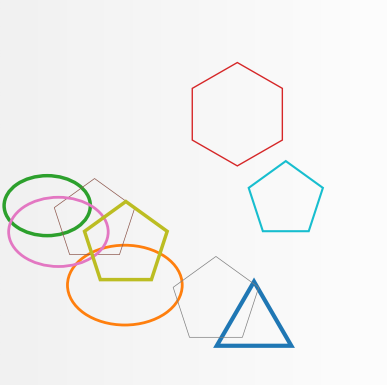[{"shape": "triangle", "thickness": 3, "radius": 0.56, "center": [0.656, 0.157]}, {"shape": "oval", "thickness": 2, "radius": 0.74, "center": [0.322, 0.259]}, {"shape": "oval", "thickness": 2.5, "radius": 0.56, "center": [0.122, 0.466]}, {"shape": "hexagon", "thickness": 1, "radius": 0.67, "center": [0.612, 0.703]}, {"shape": "pentagon", "thickness": 0.5, "radius": 0.55, "center": [0.244, 0.427]}, {"shape": "oval", "thickness": 2, "radius": 0.64, "center": [0.151, 0.398]}, {"shape": "pentagon", "thickness": 0.5, "radius": 0.58, "center": [0.557, 0.218]}, {"shape": "pentagon", "thickness": 2.5, "radius": 0.56, "center": [0.325, 0.364]}, {"shape": "pentagon", "thickness": 1.5, "radius": 0.5, "center": [0.738, 0.481]}]